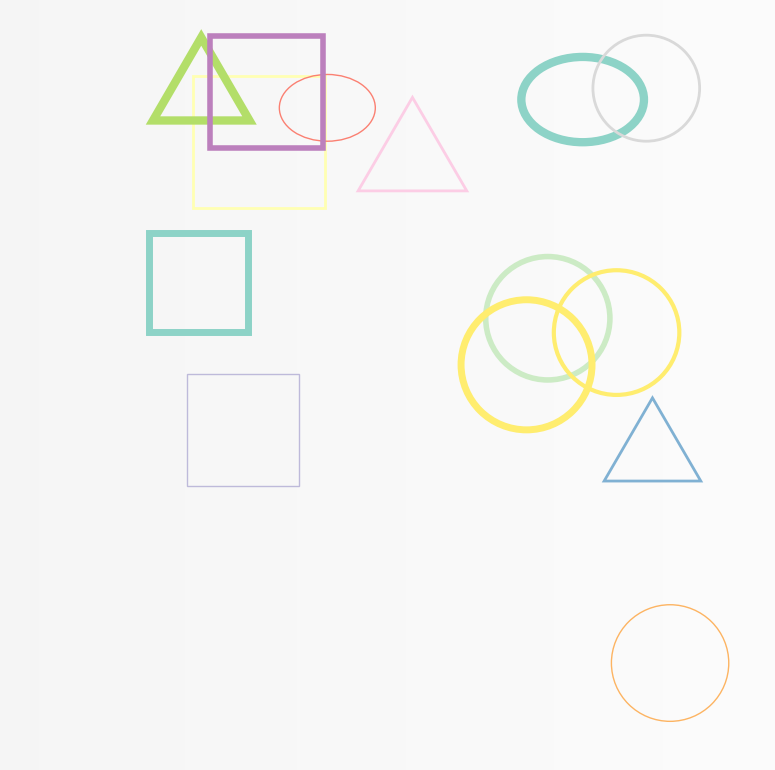[{"shape": "oval", "thickness": 3, "radius": 0.4, "center": [0.752, 0.871]}, {"shape": "square", "thickness": 2.5, "radius": 0.32, "center": [0.256, 0.633]}, {"shape": "square", "thickness": 1, "radius": 0.43, "center": [0.334, 0.816]}, {"shape": "square", "thickness": 0.5, "radius": 0.36, "center": [0.314, 0.441]}, {"shape": "oval", "thickness": 0.5, "radius": 0.31, "center": [0.422, 0.86]}, {"shape": "triangle", "thickness": 1, "radius": 0.36, "center": [0.842, 0.411]}, {"shape": "circle", "thickness": 0.5, "radius": 0.38, "center": [0.865, 0.139]}, {"shape": "triangle", "thickness": 3, "radius": 0.36, "center": [0.26, 0.879]}, {"shape": "triangle", "thickness": 1, "radius": 0.4, "center": [0.532, 0.793]}, {"shape": "circle", "thickness": 1, "radius": 0.34, "center": [0.834, 0.885]}, {"shape": "square", "thickness": 2, "radius": 0.36, "center": [0.344, 0.881]}, {"shape": "circle", "thickness": 2, "radius": 0.4, "center": [0.707, 0.587]}, {"shape": "circle", "thickness": 1.5, "radius": 0.4, "center": [0.796, 0.568]}, {"shape": "circle", "thickness": 2.5, "radius": 0.42, "center": [0.679, 0.526]}]